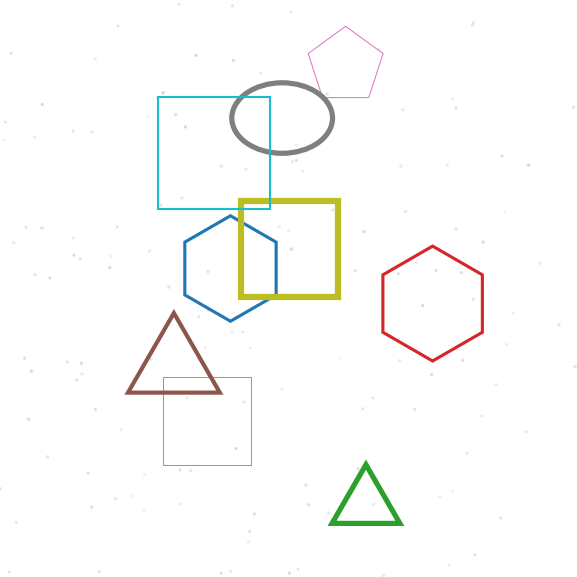[{"shape": "hexagon", "thickness": 1.5, "radius": 0.46, "center": [0.399, 0.534]}, {"shape": "square", "thickness": 0.5, "radius": 0.38, "center": [0.358, 0.27]}, {"shape": "triangle", "thickness": 2.5, "radius": 0.34, "center": [0.634, 0.127]}, {"shape": "hexagon", "thickness": 1.5, "radius": 0.5, "center": [0.749, 0.473]}, {"shape": "triangle", "thickness": 2, "radius": 0.46, "center": [0.301, 0.365]}, {"shape": "pentagon", "thickness": 0.5, "radius": 0.34, "center": [0.598, 0.885]}, {"shape": "oval", "thickness": 2.5, "radius": 0.44, "center": [0.489, 0.795]}, {"shape": "square", "thickness": 3, "radius": 0.42, "center": [0.501, 0.568]}, {"shape": "square", "thickness": 1, "radius": 0.48, "center": [0.371, 0.735]}]